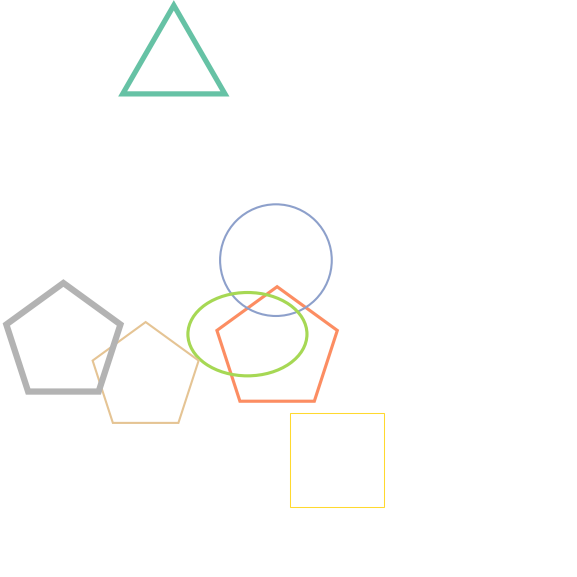[{"shape": "triangle", "thickness": 2.5, "radius": 0.51, "center": [0.301, 0.888]}, {"shape": "pentagon", "thickness": 1.5, "radius": 0.55, "center": [0.48, 0.393]}, {"shape": "circle", "thickness": 1, "radius": 0.48, "center": [0.478, 0.549]}, {"shape": "oval", "thickness": 1.5, "radius": 0.52, "center": [0.428, 0.42]}, {"shape": "square", "thickness": 0.5, "radius": 0.41, "center": [0.584, 0.202]}, {"shape": "pentagon", "thickness": 1, "radius": 0.48, "center": [0.252, 0.345]}, {"shape": "pentagon", "thickness": 3, "radius": 0.52, "center": [0.11, 0.405]}]